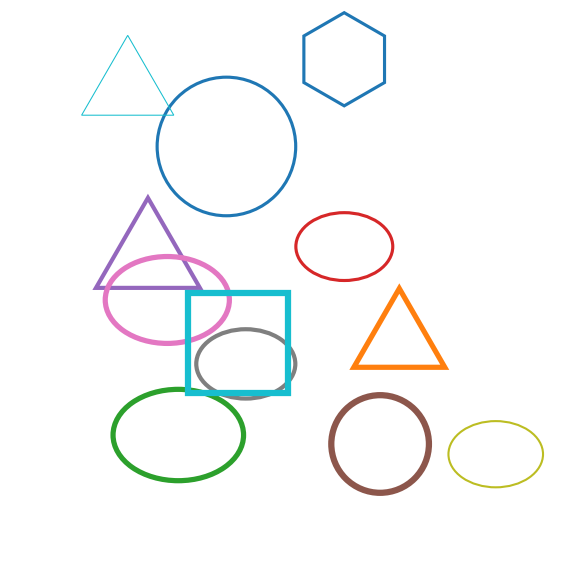[{"shape": "circle", "thickness": 1.5, "radius": 0.6, "center": [0.392, 0.746]}, {"shape": "hexagon", "thickness": 1.5, "radius": 0.4, "center": [0.596, 0.897]}, {"shape": "triangle", "thickness": 2.5, "radius": 0.45, "center": [0.691, 0.409]}, {"shape": "oval", "thickness": 2.5, "radius": 0.56, "center": [0.309, 0.246]}, {"shape": "oval", "thickness": 1.5, "radius": 0.42, "center": [0.596, 0.572]}, {"shape": "triangle", "thickness": 2, "radius": 0.52, "center": [0.256, 0.553]}, {"shape": "circle", "thickness": 3, "radius": 0.42, "center": [0.658, 0.23]}, {"shape": "oval", "thickness": 2.5, "radius": 0.54, "center": [0.29, 0.48]}, {"shape": "oval", "thickness": 2, "radius": 0.43, "center": [0.426, 0.369]}, {"shape": "oval", "thickness": 1, "radius": 0.41, "center": [0.858, 0.213]}, {"shape": "square", "thickness": 3, "radius": 0.43, "center": [0.413, 0.406]}, {"shape": "triangle", "thickness": 0.5, "radius": 0.46, "center": [0.221, 0.846]}]